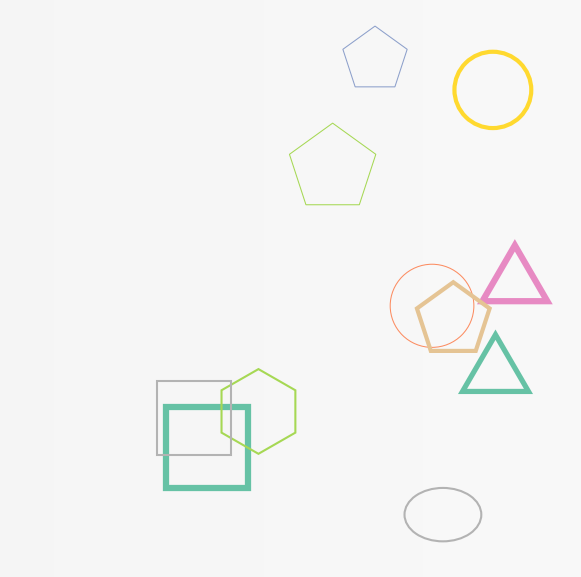[{"shape": "triangle", "thickness": 2.5, "radius": 0.33, "center": [0.852, 0.354]}, {"shape": "square", "thickness": 3, "radius": 0.35, "center": [0.356, 0.224]}, {"shape": "circle", "thickness": 0.5, "radius": 0.36, "center": [0.743, 0.47]}, {"shape": "pentagon", "thickness": 0.5, "radius": 0.29, "center": [0.645, 0.896]}, {"shape": "triangle", "thickness": 3, "radius": 0.32, "center": [0.886, 0.51]}, {"shape": "pentagon", "thickness": 0.5, "radius": 0.39, "center": [0.572, 0.708]}, {"shape": "hexagon", "thickness": 1, "radius": 0.37, "center": [0.445, 0.287]}, {"shape": "circle", "thickness": 2, "radius": 0.33, "center": [0.848, 0.843]}, {"shape": "pentagon", "thickness": 2, "radius": 0.33, "center": [0.78, 0.445]}, {"shape": "oval", "thickness": 1, "radius": 0.33, "center": [0.762, 0.108]}, {"shape": "square", "thickness": 1, "radius": 0.32, "center": [0.333, 0.275]}]